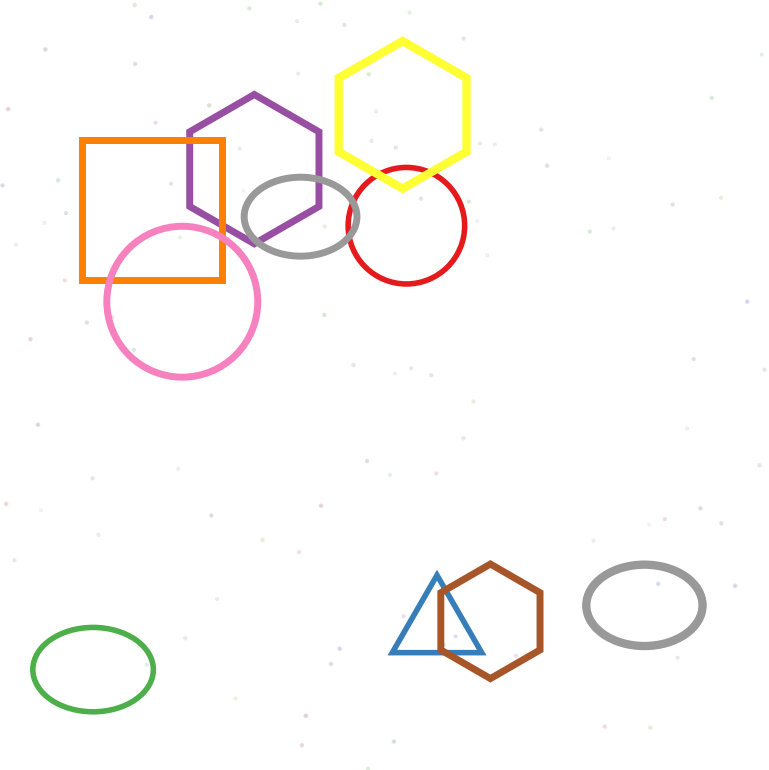[{"shape": "circle", "thickness": 2, "radius": 0.38, "center": [0.528, 0.707]}, {"shape": "triangle", "thickness": 2, "radius": 0.34, "center": [0.568, 0.186]}, {"shape": "oval", "thickness": 2, "radius": 0.39, "center": [0.121, 0.13]}, {"shape": "hexagon", "thickness": 2.5, "radius": 0.48, "center": [0.33, 0.78]}, {"shape": "square", "thickness": 2.5, "radius": 0.45, "center": [0.197, 0.727]}, {"shape": "hexagon", "thickness": 3, "radius": 0.48, "center": [0.523, 0.851]}, {"shape": "hexagon", "thickness": 2.5, "radius": 0.37, "center": [0.637, 0.193]}, {"shape": "circle", "thickness": 2.5, "radius": 0.49, "center": [0.237, 0.608]}, {"shape": "oval", "thickness": 3, "radius": 0.38, "center": [0.837, 0.214]}, {"shape": "oval", "thickness": 2.5, "radius": 0.37, "center": [0.39, 0.719]}]